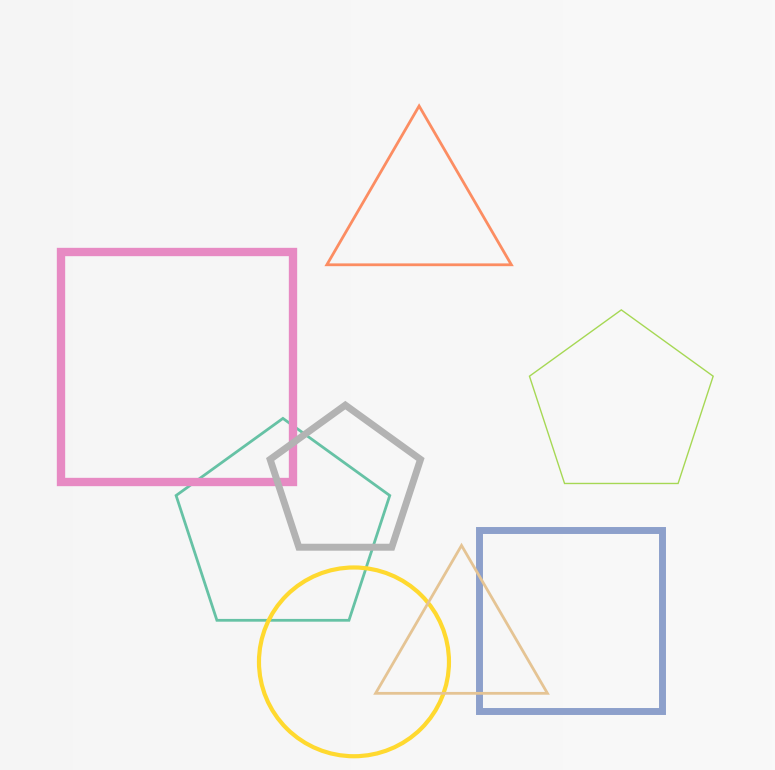[{"shape": "pentagon", "thickness": 1, "radius": 0.72, "center": [0.365, 0.312]}, {"shape": "triangle", "thickness": 1, "radius": 0.69, "center": [0.541, 0.725]}, {"shape": "square", "thickness": 2.5, "radius": 0.59, "center": [0.736, 0.194]}, {"shape": "square", "thickness": 3, "radius": 0.75, "center": [0.228, 0.524]}, {"shape": "pentagon", "thickness": 0.5, "radius": 0.62, "center": [0.802, 0.473]}, {"shape": "circle", "thickness": 1.5, "radius": 0.61, "center": [0.457, 0.14]}, {"shape": "triangle", "thickness": 1, "radius": 0.64, "center": [0.596, 0.164]}, {"shape": "pentagon", "thickness": 2.5, "radius": 0.51, "center": [0.446, 0.372]}]